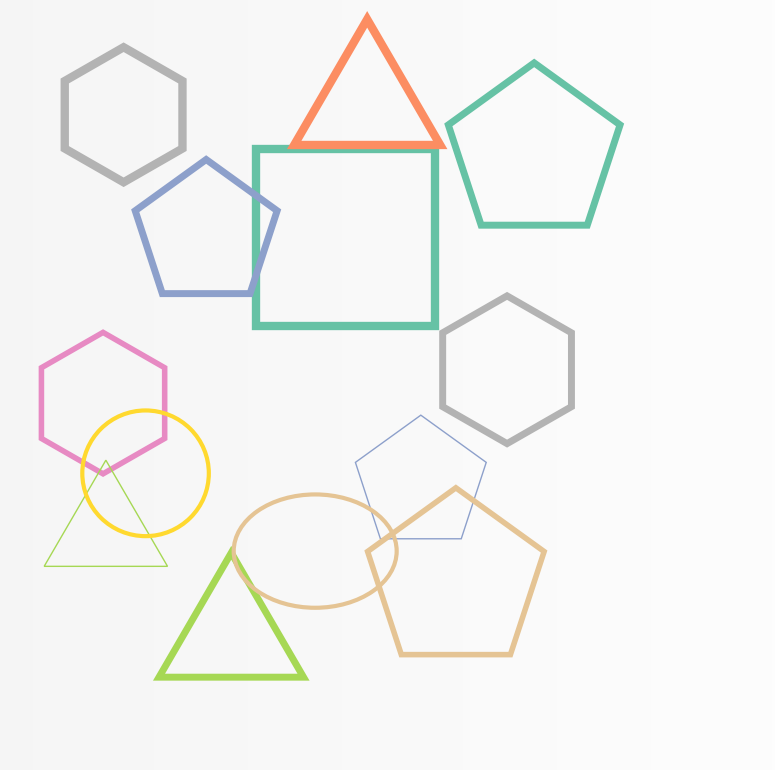[{"shape": "square", "thickness": 3, "radius": 0.58, "center": [0.446, 0.692]}, {"shape": "pentagon", "thickness": 2.5, "radius": 0.58, "center": [0.689, 0.802]}, {"shape": "triangle", "thickness": 3, "radius": 0.54, "center": [0.474, 0.866]}, {"shape": "pentagon", "thickness": 0.5, "radius": 0.44, "center": [0.543, 0.372]}, {"shape": "pentagon", "thickness": 2.5, "radius": 0.48, "center": [0.266, 0.697]}, {"shape": "hexagon", "thickness": 2, "radius": 0.46, "center": [0.133, 0.476]}, {"shape": "triangle", "thickness": 0.5, "radius": 0.46, "center": [0.137, 0.31]}, {"shape": "triangle", "thickness": 2.5, "radius": 0.54, "center": [0.298, 0.174]}, {"shape": "circle", "thickness": 1.5, "radius": 0.41, "center": [0.188, 0.385]}, {"shape": "oval", "thickness": 1.5, "radius": 0.53, "center": [0.407, 0.284]}, {"shape": "pentagon", "thickness": 2, "radius": 0.6, "center": [0.588, 0.247]}, {"shape": "hexagon", "thickness": 2.5, "radius": 0.48, "center": [0.654, 0.52]}, {"shape": "hexagon", "thickness": 3, "radius": 0.44, "center": [0.159, 0.851]}]